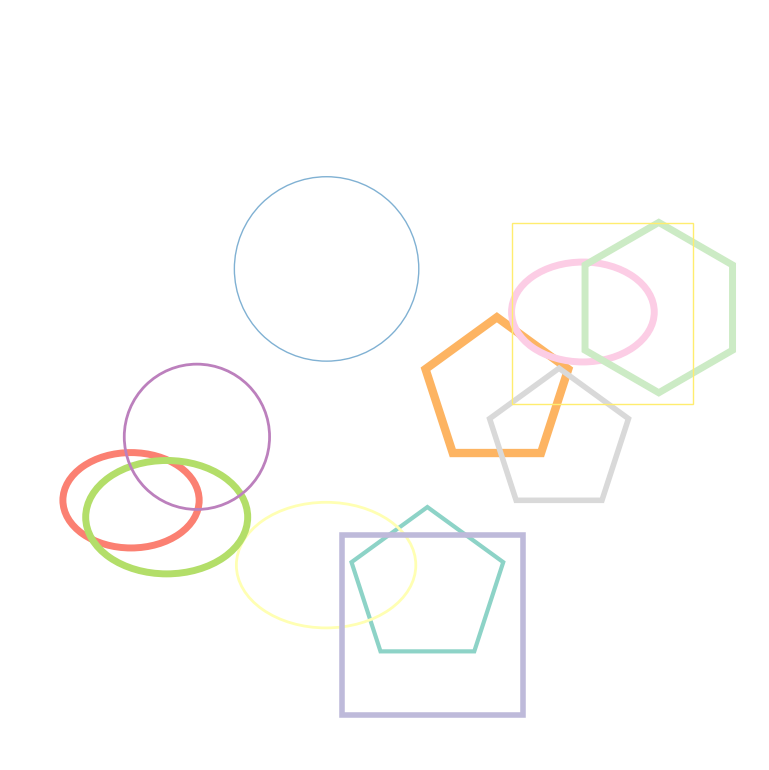[{"shape": "pentagon", "thickness": 1.5, "radius": 0.52, "center": [0.555, 0.238]}, {"shape": "oval", "thickness": 1, "radius": 0.58, "center": [0.423, 0.266]}, {"shape": "square", "thickness": 2, "radius": 0.59, "center": [0.562, 0.188]}, {"shape": "oval", "thickness": 2.5, "radius": 0.44, "center": [0.17, 0.35]}, {"shape": "circle", "thickness": 0.5, "radius": 0.6, "center": [0.424, 0.651]}, {"shape": "pentagon", "thickness": 3, "radius": 0.49, "center": [0.645, 0.491]}, {"shape": "oval", "thickness": 2.5, "radius": 0.53, "center": [0.216, 0.328]}, {"shape": "oval", "thickness": 2.5, "radius": 0.46, "center": [0.757, 0.595]}, {"shape": "pentagon", "thickness": 2, "radius": 0.47, "center": [0.726, 0.427]}, {"shape": "circle", "thickness": 1, "radius": 0.47, "center": [0.256, 0.433]}, {"shape": "hexagon", "thickness": 2.5, "radius": 0.55, "center": [0.856, 0.601]}, {"shape": "square", "thickness": 0.5, "radius": 0.59, "center": [0.783, 0.593]}]